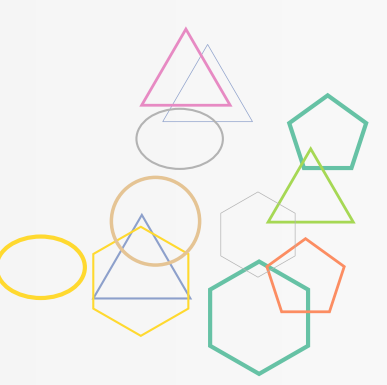[{"shape": "hexagon", "thickness": 3, "radius": 0.73, "center": [0.669, 0.175]}, {"shape": "pentagon", "thickness": 3, "radius": 0.52, "center": [0.846, 0.648]}, {"shape": "pentagon", "thickness": 2, "radius": 0.52, "center": [0.789, 0.275]}, {"shape": "triangle", "thickness": 1.5, "radius": 0.72, "center": [0.366, 0.297]}, {"shape": "triangle", "thickness": 0.5, "radius": 0.67, "center": [0.536, 0.751]}, {"shape": "triangle", "thickness": 2, "radius": 0.66, "center": [0.48, 0.793]}, {"shape": "triangle", "thickness": 2, "radius": 0.63, "center": [0.802, 0.486]}, {"shape": "oval", "thickness": 3, "radius": 0.57, "center": [0.105, 0.306]}, {"shape": "hexagon", "thickness": 1.5, "radius": 0.71, "center": [0.363, 0.269]}, {"shape": "circle", "thickness": 2.5, "radius": 0.57, "center": [0.401, 0.425]}, {"shape": "oval", "thickness": 1.5, "radius": 0.56, "center": [0.464, 0.639]}, {"shape": "hexagon", "thickness": 0.5, "radius": 0.55, "center": [0.666, 0.391]}]